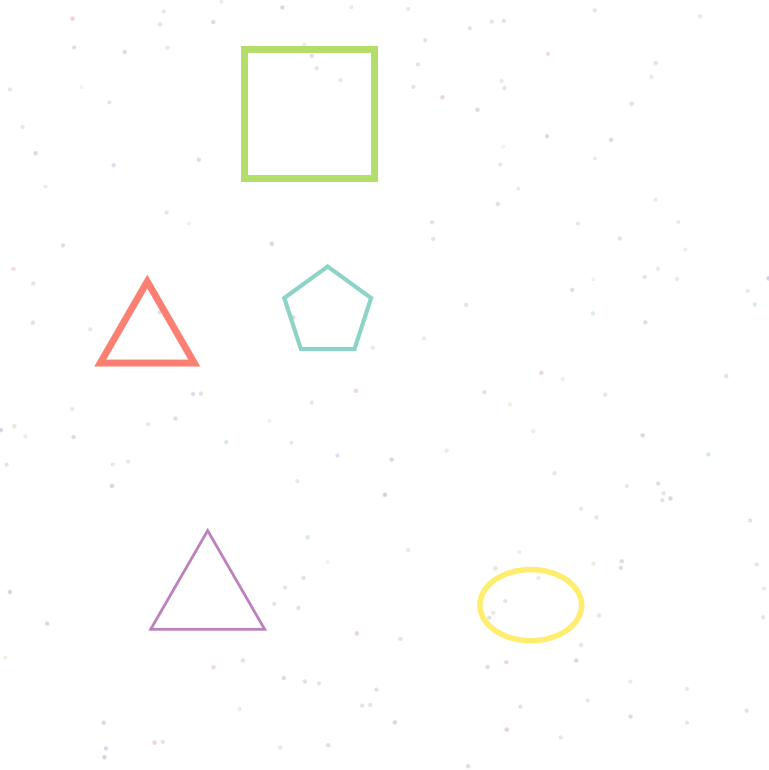[{"shape": "pentagon", "thickness": 1.5, "radius": 0.3, "center": [0.426, 0.595]}, {"shape": "triangle", "thickness": 2.5, "radius": 0.35, "center": [0.191, 0.564]}, {"shape": "square", "thickness": 2.5, "radius": 0.42, "center": [0.401, 0.853]}, {"shape": "triangle", "thickness": 1, "radius": 0.43, "center": [0.27, 0.225]}, {"shape": "oval", "thickness": 2, "radius": 0.33, "center": [0.689, 0.214]}]